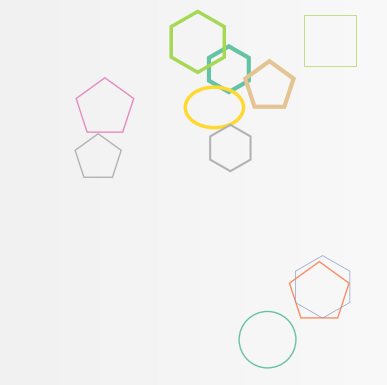[{"shape": "hexagon", "thickness": 3, "radius": 0.3, "center": [0.591, 0.82]}, {"shape": "circle", "thickness": 1, "radius": 0.37, "center": [0.69, 0.118]}, {"shape": "pentagon", "thickness": 1, "radius": 0.4, "center": [0.824, 0.24]}, {"shape": "hexagon", "thickness": 0.5, "radius": 0.41, "center": [0.833, 0.255]}, {"shape": "pentagon", "thickness": 1, "radius": 0.39, "center": [0.271, 0.72]}, {"shape": "hexagon", "thickness": 2.5, "radius": 0.4, "center": [0.51, 0.891]}, {"shape": "square", "thickness": 0.5, "radius": 0.33, "center": [0.851, 0.894]}, {"shape": "oval", "thickness": 2.5, "radius": 0.38, "center": [0.553, 0.721]}, {"shape": "pentagon", "thickness": 3, "radius": 0.33, "center": [0.695, 0.776]}, {"shape": "pentagon", "thickness": 1, "radius": 0.31, "center": [0.253, 0.59]}, {"shape": "hexagon", "thickness": 1.5, "radius": 0.3, "center": [0.594, 0.616]}]